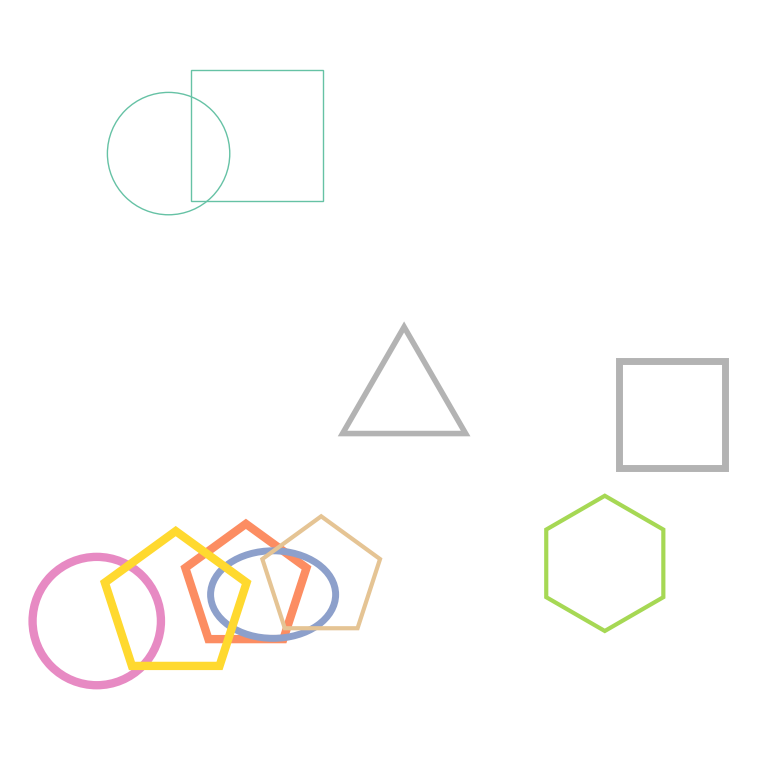[{"shape": "square", "thickness": 0.5, "radius": 0.43, "center": [0.334, 0.824]}, {"shape": "circle", "thickness": 0.5, "radius": 0.4, "center": [0.219, 0.801]}, {"shape": "pentagon", "thickness": 3, "radius": 0.41, "center": [0.319, 0.237]}, {"shape": "oval", "thickness": 2.5, "radius": 0.41, "center": [0.355, 0.228]}, {"shape": "circle", "thickness": 3, "radius": 0.42, "center": [0.126, 0.193]}, {"shape": "hexagon", "thickness": 1.5, "radius": 0.44, "center": [0.785, 0.268]}, {"shape": "pentagon", "thickness": 3, "radius": 0.48, "center": [0.228, 0.213]}, {"shape": "pentagon", "thickness": 1.5, "radius": 0.4, "center": [0.417, 0.249]}, {"shape": "square", "thickness": 2.5, "radius": 0.34, "center": [0.872, 0.462]}, {"shape": "triangle", "thickness": 2, "radius": 0.46, "center": [0.525, 0.483]}]